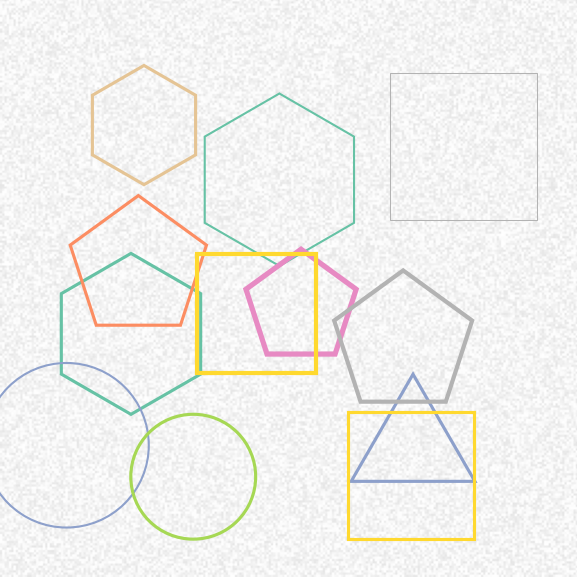[{"shape": "hexagon", "thickness": 1, "radius": 0.75, "center": [0.484, 0.688]}, {"shape": "hexagon", "thickness": 1.5, "radius": 0.7, "center": [0.227, 0.421]}, {"shape": "pentagon", "thickness": 1.5, "radius": 0.62, "center": [0.24, 0.536]}, {"shape": "triangle", "thickness": 1.5, "radius": 0.62, "center": [0.715, 0.227]}, {"shape": "circle", "thickness": 1, "radius": 0.71, "center": [0.115, 0.228]}, {"shape": "pentagon", "thickness": 2.5, "radius": 0.5, "center": [0.521, 0.467]}, {"shape": "circle", "thickness": 1.5, "radius": 0.54, "center": [0.335, 0.174]}, {"shape": "square", "thickness": 1.5, "radius": 0.55, "center": [0.712, 0.176]}, {"shape": "square", "thickness": 2, "radius": 0.51, "center": [0.445, 0.456]}, {"shape": "hexagon", "thickness": 1.5, "radius": 0.52, "center": [0.249, 0.783]}, {"shape": "square", "thickness": 0.5, "radius": 0.63, "center": [0.803, 0.745]}, {"shape": "pentagon", "thickness": 2, "radius": 0.63, "center": [0.698, 0.405]}]